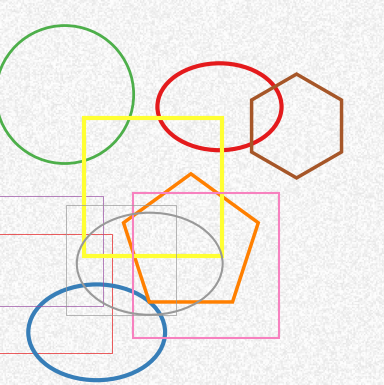[{"shape": "square", "thickness": 0.5, "radius": 0.77, "center": [0.136, 0.237]}, {"shape": "oval", "thickness": 3, "radius": 0.81, "center": [0.57, 0.723]}, {"shape": "oval", "thickness": 3, "radius": 0.89, "center": [0.251, 0.137]}, {"shape": "circle", "thickness": 2, "radius": 0.9, "center": [0.168, 0.754]}, {"shape": "square", "thickness": 0.5, "radius": 0.71, "center": [0.126, 0.348]}, {"shape": "pentagon", "thickness": 2.5, "radius": 0.92, "center": [0.496, 0.365]}, {"shape": "square", "thickness": 3, "radius": 0.9, "center": [0.397, 0.515]}, {"shape": "hexagon", "thickness": 2.5, "radius": 0.67, "center": [0.77, 0.673]}, {"shape": "square", "thickness": 1.5, "radius": 0.95, "center": [0.535, 0.31]}, {"shape": "square", "thickness": 0.5, "radius": 0.71, "center": [0.313, 0.326]}, {"shape": "oval", "thickness": 1.5, "radius": 0.95, "center": [0.389, 0.315]}]